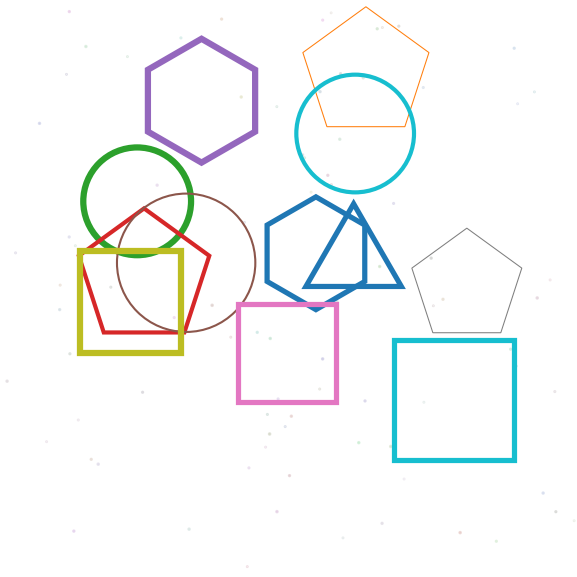[{"shape": "hexagon", "thickness": 2.5, "radius": 0.49, "center": [0.547, 0.561]}, {"shape": "triangle", "thickness": 2.5, "radius": 0.48, "center": [0.612, 0.551]}, {"shape": "pentagon", "thickness": 0.5, "radius": 0.57, "center": [0.634, 0.873]}, {"shape": "circle", "thickness": 3, "radius": 0.47, "center": [0.238, 0.651]}, {"shape": "pentagon", "thickness": 2, "radius": 0.59, "center": [0.249, 0.52]}, {"shape": "hexagon", "thickness": 3, "radius": 0.54, "center": [0.349, 0.825]}, {"shape": "circle", "thickness": 1, "radius": 0.6, "center": [0.322, 0.544]}, {"shape": "square", "thickness": 2.5, "radius": 0.42, "center": [0.497, 0.387]}, {"shape": "pentagon", "thickness": 0.5, "radius": 0.5, "center": [0.808, 0.504]}, {"shape": "square", "thickness": 3, "radius": 0.44, "center": [0.226, 0.476]}, {"shape": "square", "thickness": 2.5, "radius": 0.52, "center": [0.786, 0.306]}, {"shape": "circle", "thickness": 2, "radius": 0.51, "center": [0.615, 0.768]}]